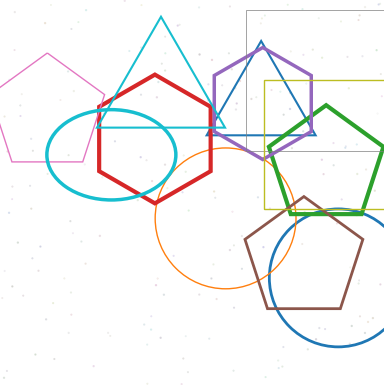[{"shape": "circle", "thickness": 2, "radius": 0.9, "center": [0.879, 0.278]}, {"shape": "triangle", "thickness": 1.5, "radius": 0.82, "center": [0.678, 0.73]}, {"shape": "circle", "thickness": 1, "radius": 0.91, "center": [0.586, 0.433]}, {"shape": "pentagon", "thickness": 3, "radius": 0.78, "center": [0.847, 0.57]}, {"shape": "hexagon", "thickness": 3, "radius": 0.84, "center": [0.402, 0.639]}, {"shape": "hexagon", "thickness": 2.5, "radius": 0.73, "center": [0.683, 0.731]}, {"shape": "pentagon", "thickness": 2, "radius": 0.8, "center": [0.789, 0.328]}, {"shape": "pentagon", "thickness": 1, "radius": 0.78, "center": [0.123, 0.706]}, {"shape": "square", "thickness": 0.5, "radius": 0.92, "center": [0.822, 0.79]}, {"shape": "square", "thickness": 1, "radius": 0.83, "center": [0.853, 0.624]}, {"shape": "oval", "thickness": 2.5, "radius": 0.84, "center": [0.289, 0.598]}, {"shape": "triangle", "thickness": 1.5, "radius": 0.96, "center": [0.418, 0.765]}]